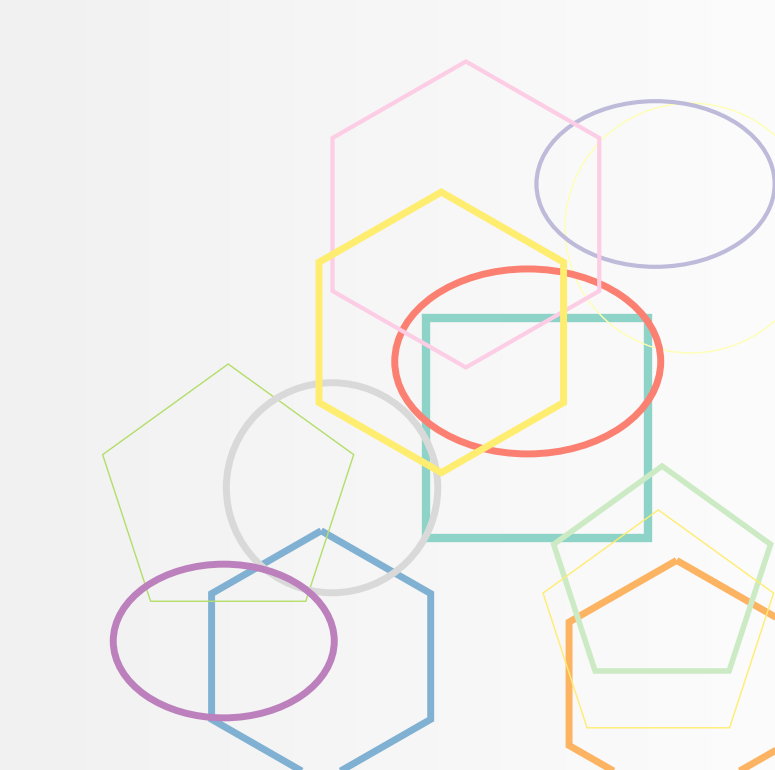[{"shape": "square", "thickness": 3, "radius": 0.72, "center": [0.693, 0.444]}, {"shape": "circle", "thickness": 0.5, "radius": 0.81, "center": [0.891, 0.704]}, {"shape": "oval", "thickness": 1.5, "radius": 0.77, "center": [0.846, 0.761]}, {"shape": "oval", "thickness": 2.5, "radius": 0.86, "center": [0.681, 0.531]}, {"shape": "hexagon", "thickness": 2.5, "radius": 0.82, "center": [0.414, 0.147]}, {"shape": "hexagon", "thickness": 2.5, "radius": 0.8, "center": [0.873, 0.112]}, {"shape": "pentagon", "thickness": 0.5, "radius": 0.85, "center": [0.294, 0.357]}, {"shape": "hexagon", "thickness": 1.5, "radius": 0.99, "center": [0.601, 0.721]}, {"shape": "circle", "thickness": 2.5, "radius": 0.68, "center": [0.428, 0.367]}, {"shape": "oval", "thickness": 2.5, "radius": 0.71, "center": [0.289, 0.168]}, {"shape": "pentagon", "thickness": 2, "radius": 0.74, "center": [0.854, 0.248]}, {"shape": "pentagon", "thickness": 0.5, "radius": 0.78, "center": [0.849, 0.181]}, {"shape": "hexagon", "thickness": 2.5, "radius": 0.91, "center": [0.569, 0.568]}]